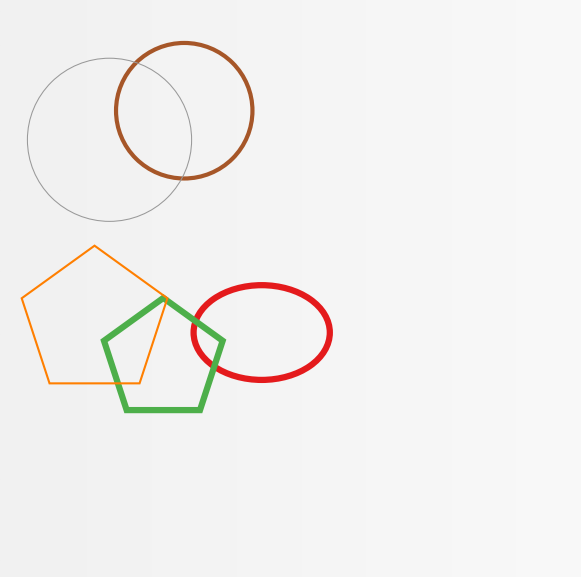[{"shape": "oval", "thickness": 3, "radius": 0.59, "center": [0.45, 0.423]}, {"shape": "pentagon", "thickness": 3, "radius": 0.54, "center": [0.281, 0.376]}, {"shape": "pentagon", "thickness": 1, "radius": 0.66, "center": [0.163, 0.442]}, {"shape": "circle", "thickness": 2, "radius": 0.59, "center": [0.317, 0.807]}, {"shape": "circle", "thickness": 0.5, "radius": 0.71, "center": [0.188, 0.757]}]